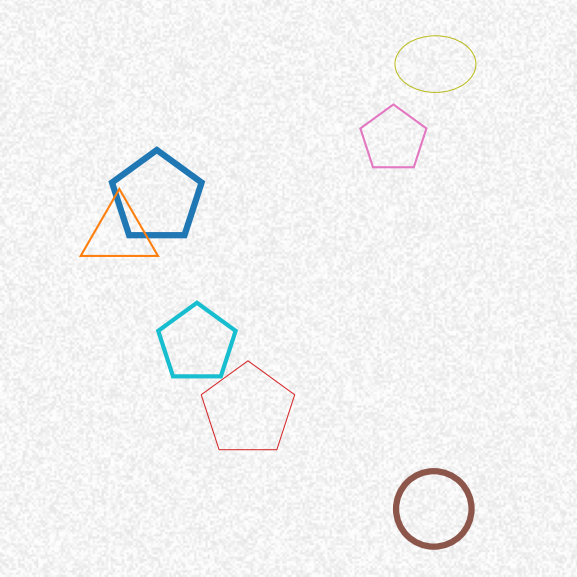[{"shape": "pentagon", "thickness": 3, "radius": 0.41, "center": [0.272, 0.658]}, {"shape": "triangle", "thickness": 1, "radius": 0.39, "center": [0.207, 0.595]}, {"shape": "pentagon", "thickness": 0.5, "radius": 0.43, "center": [0.429, 0.289]}, {"shape": "circle", "thickness": 3, "radius": 0.33, "center": [0.751, 0.118]}, {"shape": "pentagon", "thickness": 1, "radius": 0.3, "center": [0.681, 0.758]}, {"shape": "oval", "thickness": 0.5, "radius": 0.35, "center": [0.754, 0.888]}, {"shape": "pentagon", "thickness": 2, "radius": 0.35, "center": [0.341, 0.404]}]